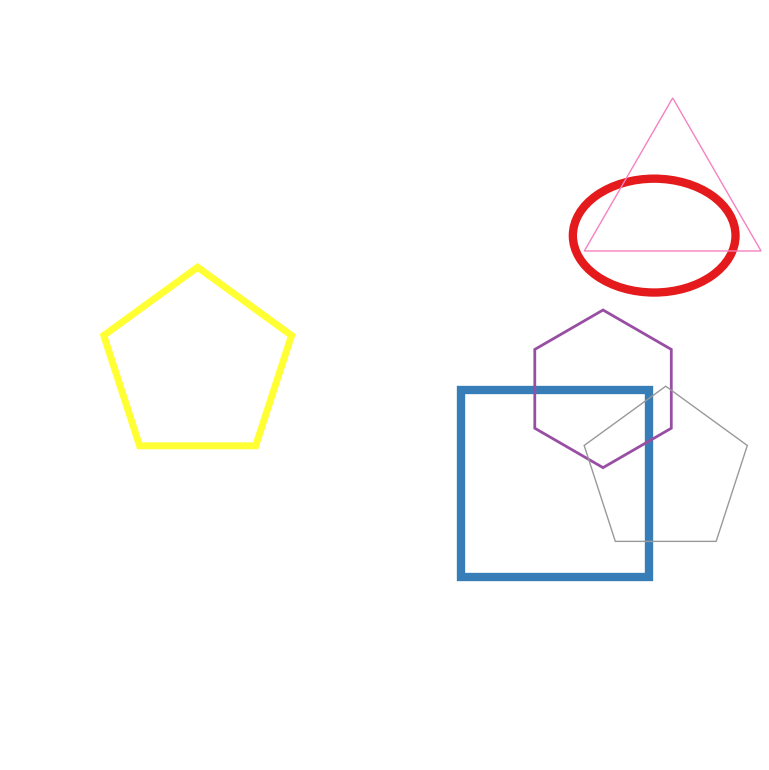[{"shape": "oval", "thickness": 3, "radius": 0.53, "center": [0.85, 0.694]}, {"shape": "square", "thickness": 3, "radius": 0.61, "center": [0.721, 0.372]}, {"shape": "hexagon", "thickness": 1, "radius": 0.51, "center": [0.783, 0.495]}, {"shape": "pentagon", "thickness": 2.5, "radius": 0.64, "center": [0.257, 0.525]}, {"shape": "triangle", "thickness": 0.5, "radius": 0.66, "center": [0.874, 0.74]}, {"shape": "pentagon", "thickness": 0.5, "radius": 0.56, "center": [0.865, 0.387]}]